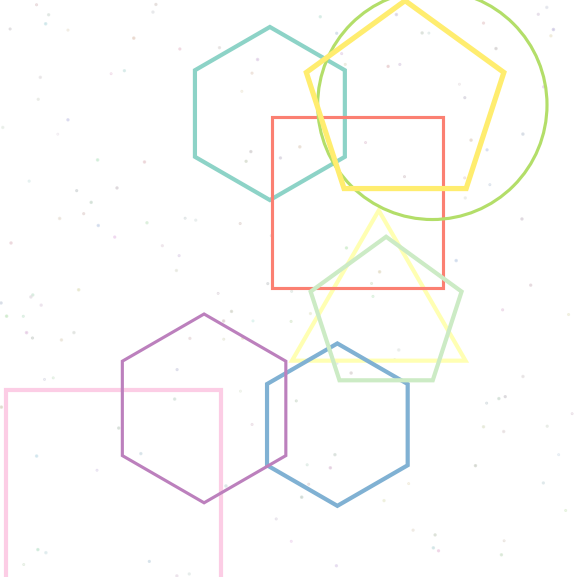[{"shape": "hexagon", "thickness": 2, "radius": 0.75, "center": [0.467, 0.803]}, {"shape": "triangle", "thickness": 2, "radius": 0.87, "center": [0.656, 0.461]}, {"shape": "square", "thickness": 1.5, "radius": 0.74, "center": [0.619, 0.648]}, {"shape": "hexagon", "thickness": 2, "radius": 0.7, "center": [0.584, 0.264]}, {"shape": "circle", "thickness": 1.5, "radius": 0.99, "center": [0.749, 0.818]}, {"shape": "square", "thickness": 2, "radius": 0.93, "center": [0.197, 0.137]}, {"shape": "hexagon", "thickness": 1.5, "radius": 0.82, "center": [0.353, 0.292]}, {"shape": "pentagon", "thickness": 2, "radius": 0.69, "center": [0.669, 0.452]}, {"shape": "pentagon", "thickness": 2.5, "radius": 0.9, "center": [0.701, 0.818]}]